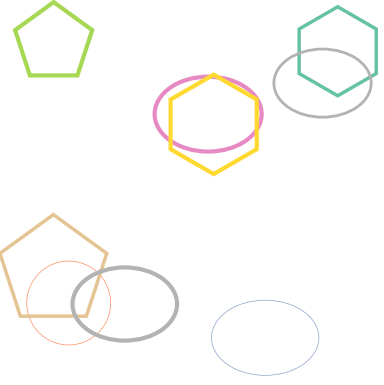[{"shape": "hexagon", "thickness": 2.5, "radius": 0.58, "center": [0.877, 0.867]}, {"shape": "circle", "thickness": 0.5, "radius": 0.54, "center": [0.178, 0.213]}, {"shape": "oval", "thickness": 0.5, "radius": 0.7, "center": [0.689, 0.123]}, {"shape": "oval", "thickness": 3, "radius": 0.69, "center": [0.541, 0.704]}, {"shape": "pentagon", "thickness": 3, "radius": 0.53, "center": [0.139, 0.889]}, {"shape": "hexagon", "thickness": 3, "radius": 0.65, "center": [0.555, 0.677]}, {"shape": "pentagon", "thickness": 2.5, "radius": 0.73, "center": [0.139, 0.297]}, {"shape": "oval", "thickness": 3, "radius": 0.68, "center": [0.324, 0.21]}, {"shape": "oval", "thickness": 2, "radius": 0.63, "center": [0.838, 0.784]}]